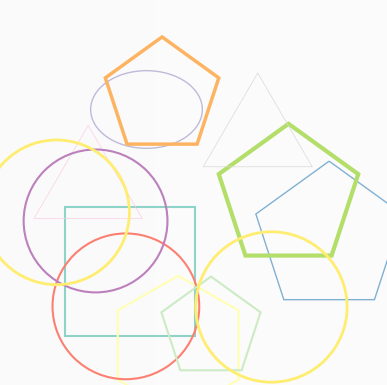[{"shape": "square", "thickness": 1.5, "radius": 0.84, "center": [0.336, 0.295]}, {"shape": "hexagon", "thickness": 1.5, "radius": 0.9, "center": [0.46, 0.104]}, {"shape": "oval", "thickness": 1, "radius": 0.72, "center": [0.378, 0.716]}, {"shape": "circle", "thickness": 1.5, "radius": 0.95, "center": [0.325, 0.204]}, {"shape": "pentagon", "thickness": 1, "radius": 0.99, "center": [0.849, 0.383]}, {"shape": "pentagon", "thickness": 2.5, "radius": 0.77, "center": [0.418, 0.75]}, {"shape": "pentagon", "thickness": 3, "radius": 0.95, "center": [0.745, 0.489]}, {"shape": "triangle", "thickness": 0.5, "radius": 0.8, "center": [0.227, 0.513]}, {"shape": "triangle", "thickness": 0.5, "radius": 0.81, "center": [0.665, 0.648]}, {"shape": "circle", "thickness": 1.5, "radius": 0.93, "center": [0.247, 0.426]}, {"shape": "pentagon", "thickness": 1.5, "radius": 0.67, "center": [0.544, 0.147]}, {"shape": "circle", "thickness": 2, "radius": 0.98, "center": [0.7, 0.203]}, {"shape": "circle", "thickness": 2, "radius": 0.94, "center": [0.146, 0.449]}]